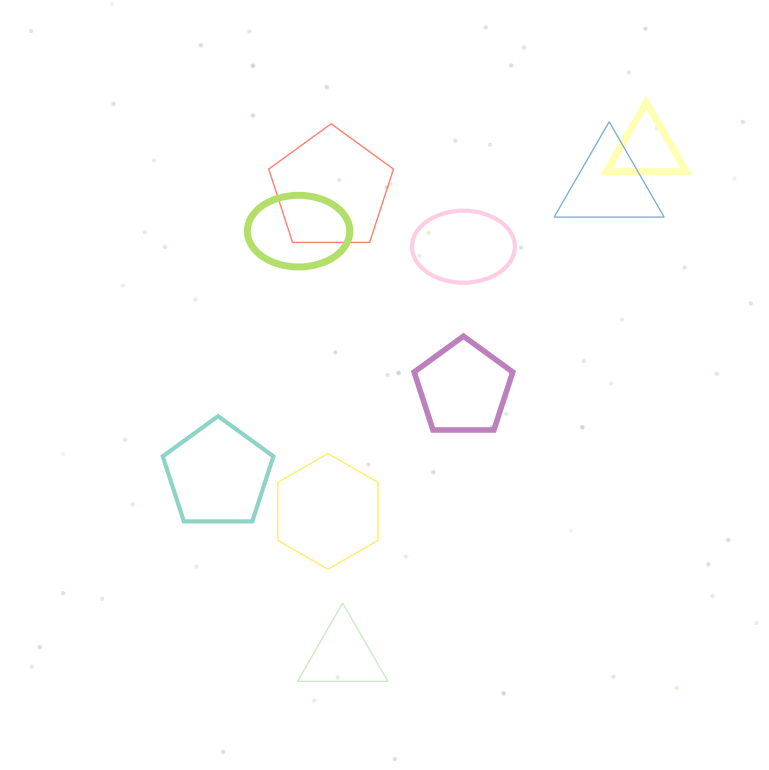[{"shape": "pentagon", "thickness": 1.5, "radius": 0.38, "center": [0.283, 0.384]}, {"shape": "triangle", "thickness": 2.5, "radius": 0.3, "center": [0.839, 0.807]}, {"shape": "pentagon", "thickness": 0.5, "radius": 0.43, "center": [0.43, 0.754]}, {"shape": "triangle", "thickness": 0.5, "radius": 0.41, "center": [0.791, 0.759]}, {"shape": "oval", "thickness": 2.5, "radius": 0.33, "center": [0.388, 0.7]}, {"shape": "oval", "thickness": 1.5, "radius": 0.33, "center": [0.602, 0.68]}, {"shape": "pentagon", "thickness": 2, "radius": 0.34, "center": [0.602, 0.496]}, {"shape": "triangle", "thickness": 0.5, "radius": 0.34, "center": [0.445, 0.149]}, {"shape": "hexagon", "thickness": 0.5, "radius": 0.38, "center": [0.426, 0.336]}]